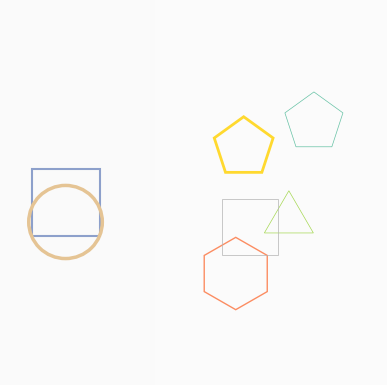[{"shape": "pentagon", "thickness": 0.5, "radius": 0.39, "center": [0.81, 0.682]}, {"shape": "hexagon", "thickness": 1, "radius": 0.47, "center": [0.608, 0.29]}, {"shape": "square", "thickness": 1.5, "radius": 0.44, "center": [0.17, 0.474]}, {"shape": "triangle", "thickness": 0.5, "radius": 0.37, "center": [0.745, 0.431]}, {"shape": "pentagon", "thickness": 2, "radius": 0.4, "center": [0.629, 0.617]}, {"shape": "circle", "thickness": 2.5, "radius": 0.47, "center": [0.169, 0.423]}, {"shape": "square", "thickness": 0.5, "radius": 0.37, "center": [0.645, 0.411]}]